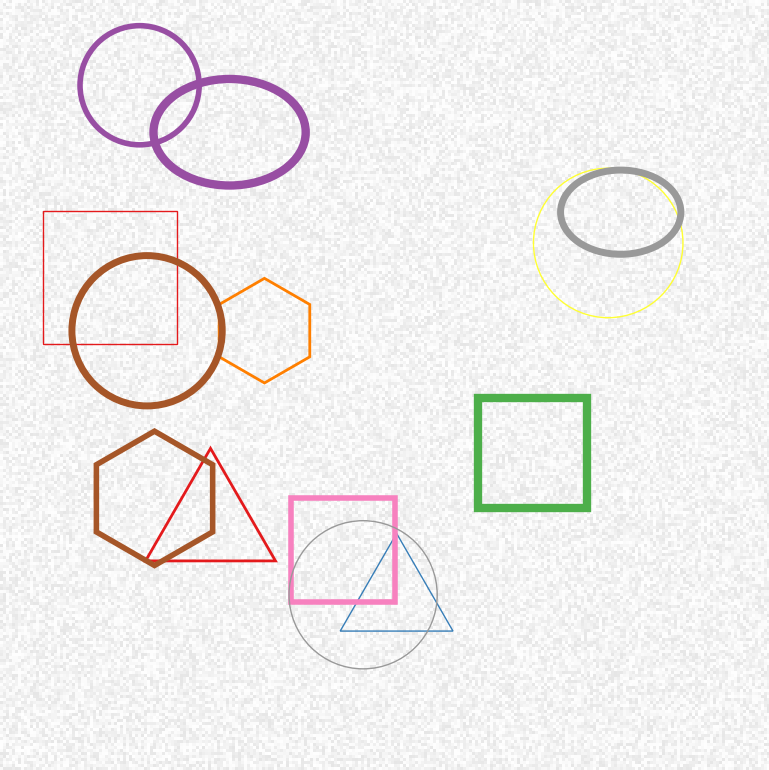[{"shape": "triangle", "thickness": 1, "radius": 0.49, "center": [0.273, 0.32]}, {"shape": "square", "thickness": 0.5, "radius": 0.43, "center": [0.143, 0.64]}, {"shape": "triangle", "thickness": 0.5, "radius": 0.42, "center": [0.515, 0.223]}, {"shape": "square", "thickness": 3, "radius": 0.36, "center": [0.692, 0.412]}, {"shape": "oval", "thickness": 3, "radius": 0.49, "center": [0.298, 0.828]}, {"shape": "circle", "thickness": 2, "radius": 0.39, "center": [0.181, 0.889]}, {"shape": "hexagon", "thickness": 1, "radius": 0.34, "center": [0.343, 0.571]}, {"shape": "circle", "thickness": 0.5, "radius": 0.49, "center": [0.79, 0.684]}, {"shape": "circle", "thickness": 2.5, "radius": 0.49, "center": [0.191, 0.57]}, {"shape": "hexagon", "thickness": 2, "radius": 0.44, "center": [0.201, 0.353]}, {"shape": "square", "thickness": 2, "radius": 0.34, "center": [0.445, 0.285]}, {"shape": "circle", "thickness": 0.5, "radius": 0.48, "center": [0.472, 0.228]}, {"shape": "oval", "thickness": 2.5, "radius": 0.39, "center": [0.806, 0.724]}]